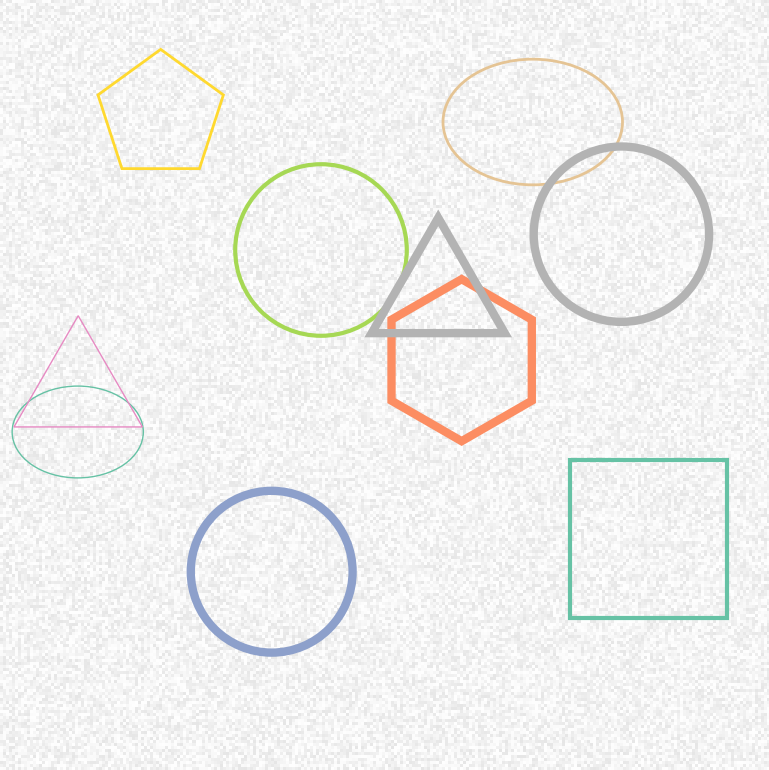[{"shape": "square", "thickness": 1.5, "radius": 0.51, "center": [0.842, 0.3]}, {"shape": "oval", "thickness": 0.5, "radius": 0.43, "center": [0.101, 0.439]}, {"shape": "hexagon", "thickness": 3, "radius": 0.53, "center": [0.6, 0.532]}, {"shape": "circle", "thickness": 3, "radius": 0.53, "center": [0.353, 0.258]}, {"shape": "triangle", "thickness": 0.5, "radius": 0.48, "center": [0.102, 0.494]}, {"shape": "circle", "thickness": 1.5, "radius": 0.56, "center": [0.417, 0.675]}, {"shape": "pentagon", "thickness": 1, "radius": 0.43, "center": [0.209, 0.85]}, {"shape": "oval", "thickness": 1, "radius": 0.58, "center": [0.692, 0.842]}, {"shape": "triangle", "thickness": 3, "radius": 0.5, "center": [0.569, 0.617]}, {"shape": "circle", "thickness": 3, "radius": 0.57, "center": [0.807, 0.696]}]